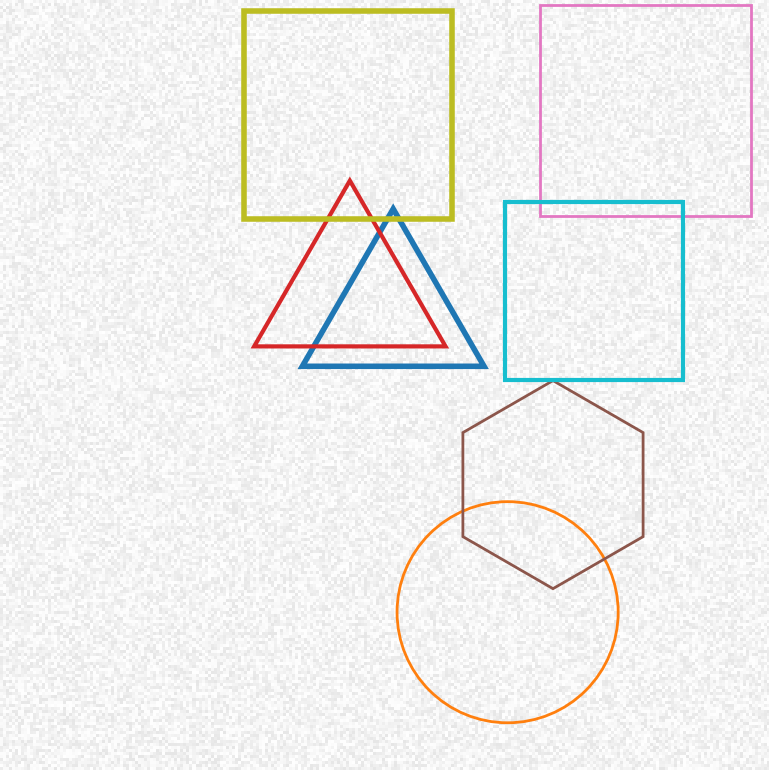[{"shape": "triangle", "thickness": 2, "radius": 0.68, "center": [0.511, 0.592]}, {"shape": "circle", "thickness": 1, "radius": 0.72, "center": [0.659, 0.205]}, {"shape": "triangle", "thickness": 1.5, "radius": 0.72, "center": [0.454, 0.622]}, {"shape": "hexagon", "thickness": 1, "radius": 0.68, "center": [0.718, 0.371]}, {"shape": "square", "thickness": 1, "radius": 0.69, "center": [0.838, 0.857]}, {"shape": "square", "thickness": 2, "radius": 0.68, "center": [0.452, 0.85]}, {"shape": "square", "thickness": 1.5, "radius": 0.58, "center": [0.771, 0.622]}]